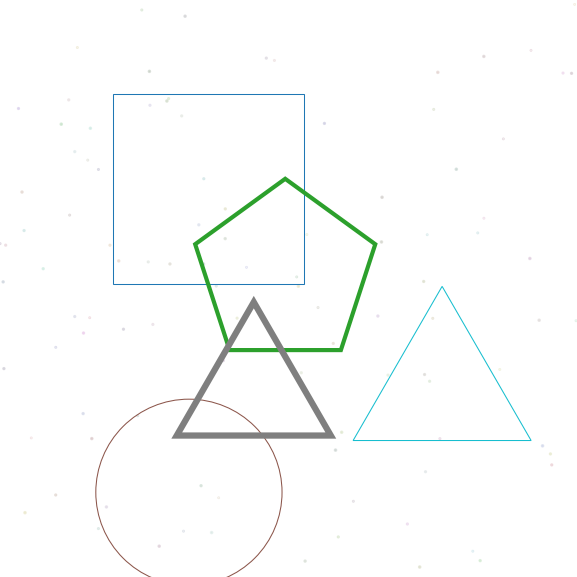[{"shape": "square", "thickness": 0.5, "radius": 0.82, "center": [0.361, 0.672]}, {"shape": "pentagon", "thickness": 2, "radius": 0.82, "center": [0.494, 0.526]}, {"shape": "circle", "thickness": 0.5, "radius": 0.81, "center": [0.327, 0.147]}, {"shape": "triangle", "thickness": 3, "radius": 0.77, "center": [0.439, 0.322]}, {"shape": "triangle", "thickness": 0.5, "radius": 0.89, "center": [0.766, 0.325]}]